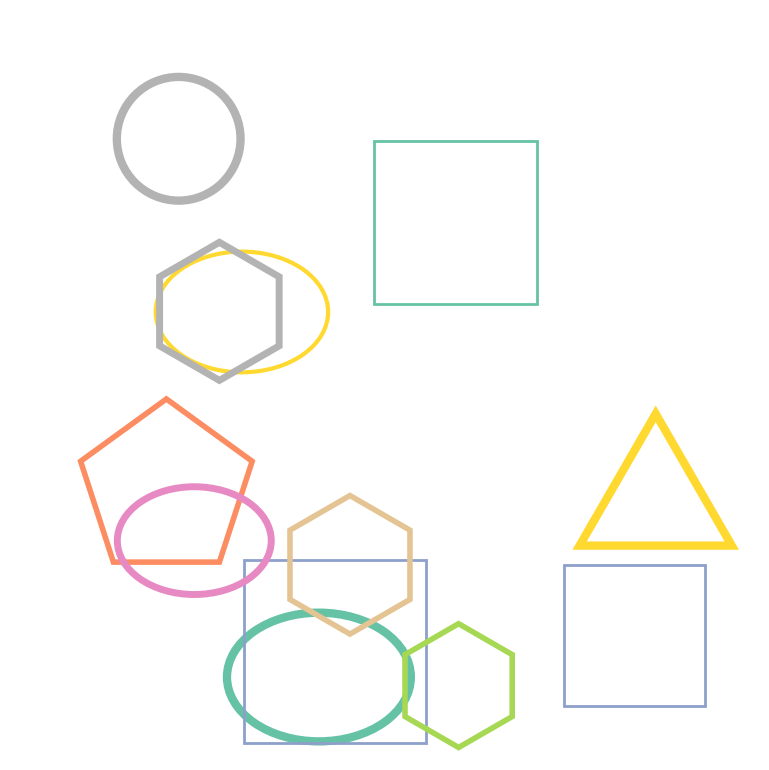[{"shape": "oval", "thickness": 3, "radius": 0.6, "center": [0.414, 0.121]}, {"shape": "square", "thickness": 1, "radius": 0.53, "center": [0.591, 0.711]}, {"shape": "pentagon", "thickness": 2, "radius": 0.59, "center": [0.216, 0.365]}, {"shape": "square", "thickness": 1, "radius": 0.59, "center": [0.435, 0.154]}, {"shape": "square", "thickness": 1, "radius": 0.46, "center": [0.824, 0.175]}, {"shape": "oval", "thickness": 2.5, "radius": 0.5, "center": [0.252, 0.298]}, {"shape": "hexagon", "thickness": 2, "radius": 0.4, "center": [0.596, 0.11]}, {"shape": "oval", "thickness": 1.5, "radius": 0.56, "center": [0.314, 0.595]}, {"shape": "triangle", "thickness": 3, "radius": 0.57, "center": [0.852, 0.348]}, {"shape": "hexagon", "thickness": 2, "radius": 0.45, "center": [0.455, 0.266]}, {"shape": "hexagon", "thickness": 2.5, "radius": 0.45, "center": [0.285, 0.596]}, {"shape": "circle", "thickness": 3, "radius": 0.4, "center": [0.232, 0.82]}]